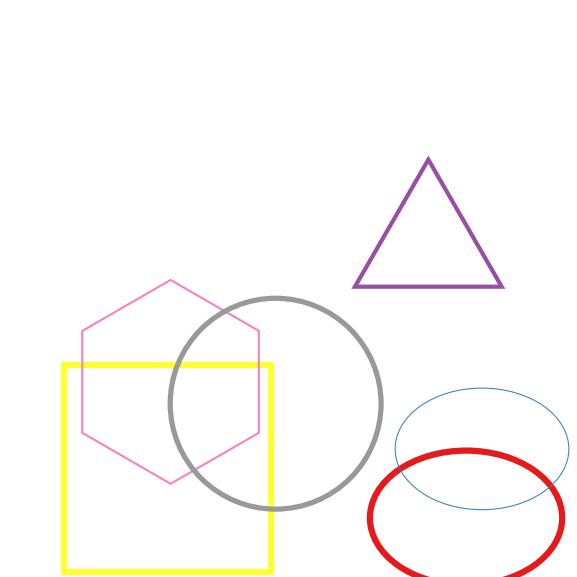[{"shape": "oval", "thickness": 3, "radius": 0.83, "center": [0.807, 0.102]}, {"shape": "oval", "thickness": 0.5, "radius": 0.75, "center": [0.835, 0.222]}, {"shape": "triangle", "thickness": 2, "radius": 0.73, "center": [0.742, 0.576]}, {"shape": "square", "thickness": 3, "radius": 0.89, "center": [0.29, 0.188]}, {"shape": "hexagon", "thickness": 1, "radius": 0.88, "center": [0.295, 0.338]}, {"shape": "circle", "thickness": 2.5, "radius": 0.91, "center": [0.477, 0.3]}]